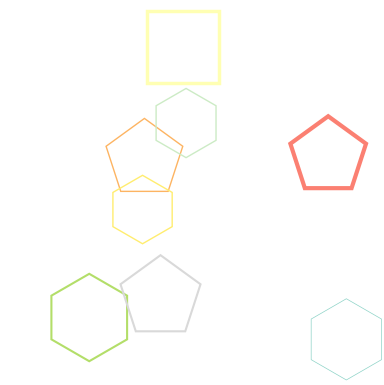[{"shape": "hexagon", "thickness": 0.5, "radius": 0.53, "center": [0.9, 0.119]}, {"shape": "square", "thickness": 2.5, "radius": 0.47, "center": [0.474, 0.879]}, {"shape": "pentagon", "thickness": 3, "radius": 0.52, "center": [0.852, 0.595]}, {"shape": "pentagon", "thickness": 1, "radius": 0.52, "center": [0.375, 0.588]}, {"shape": "hexagon", "thickness": 1.5, "radius": 0.57, "center": [0.232, 0.175]}, {"shape": "pentagon", "thickness": 1.5, "radius": 0.55, "center": [0.417, 0.228]}, {"shape": "hexagon", "thickness": 1, "radius": 0.45, "center": [0.483, 0.68]}, {"shape": "hexagon", "thickness": 1, "radius": 0.44, "center": [0.37, 0.456]}]